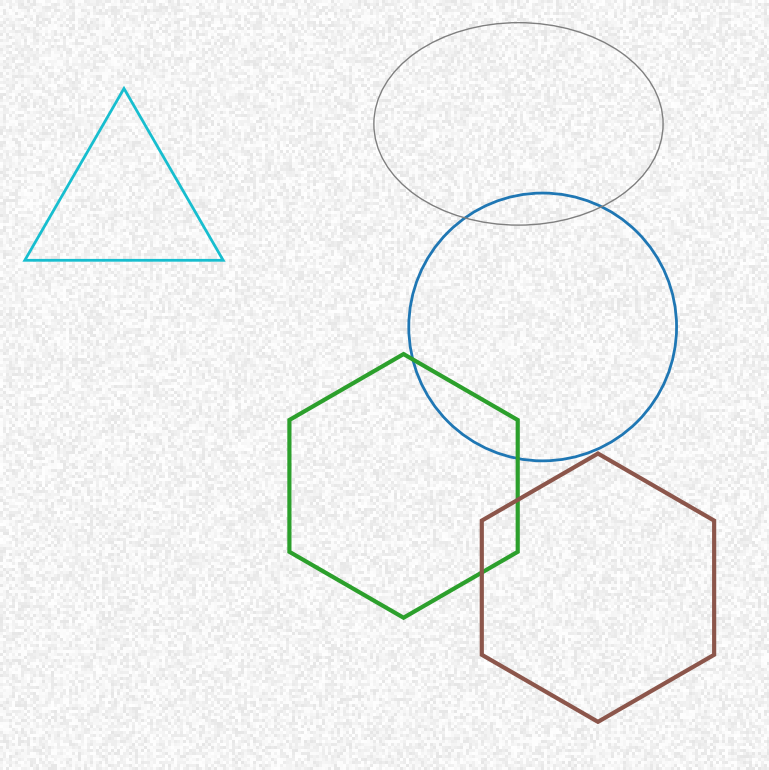[{"shape": "circle", "thickness": 1, "radius": 0.87, "center": [0.705, 0.575]}, {"shape": "hexagon", "thickness": 1.5, "radius": 0.86, "center": [0.524, 0.369]}, {"shape": "hexagon", "thickness": 1.5, "radius": 0.87, "center": [0.777, 0.237]}, {"shape": "oval", "thickness": 0.5, "radius": 0.94, "center": [0.673, 0.839]}, {"shape": "triangle", "thickness": 1, "radius": 0.74, "center": [0.161, 0.736]}]